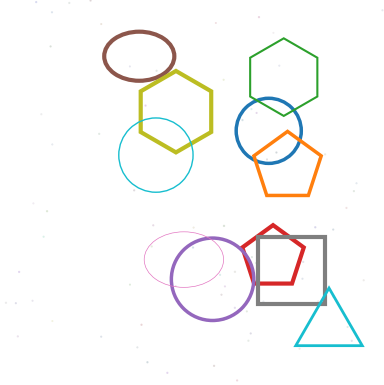[{"shape": "circle", "thickness": 2.5, "radius": 0.42, "center": [0.698, 0.66]}, {"shape": "pentagon", "thickness": 2.5, "radius": 0.46, "center": [0.747, 0.567]}, {"shape": "hexagon", "thickness": 1.5, "radius": 0.5, "center": [0.737, 0.8]}, {"shape": "pentagon", "thickness": 3, "radius": 0.42, "center": [0.709, 0.331]}, {"shape": "circle", "thickness": 2.5, "radius": 0.54, "center": [0.552, 0.275]}, {"shape": "oval", "thickness": 3, "radius": 0.46, "center": [0.362, 0.854]}, {"shape": "oval", "thickness": 0.5, "radius": 0.52, "center": [0.478, 0.326]}, {"shape": "square", "thickness": 3, "radius": 0.44, "center": [0.757, 0.298]}, {"shape": "hexagon", "thickness": 3, "radius": 0.53, "center": [0.457, 0.71]}, {"shape": "circle", "thickness": 1, "radius": 0.48, "center": [0.405, 0.597]}, {"shape": "triangle", "thickness": 2, "radius": 0.5, "center": [0.855, 0.152]}]